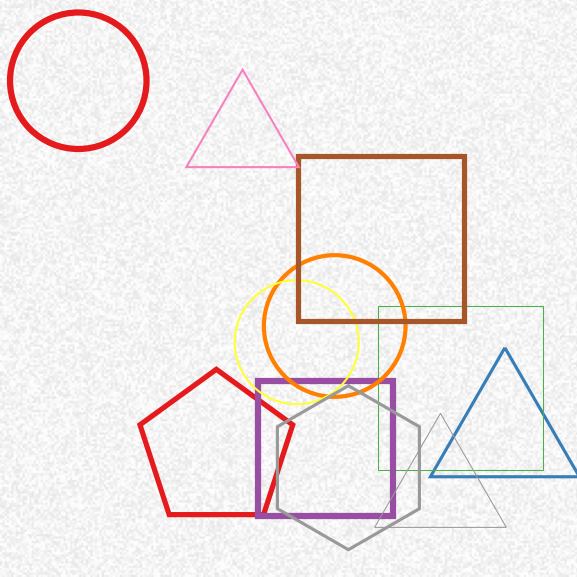[{"shape": "pentagon", "thickness": 2.5, "radius": 0.7, "center": [0.375, 0.221]}, {"shape": "circle", "thickness": 3, "radius": 0.59, "center": [0.136, 0.859]}, {"shape": "triangle", "thickness": 1.5, "radius": 0.74, "center": [0.874, 0.248]}, {"shape": "square", "thickness": 0.5, "radius": 0.71, "center": [0.797, 0.327]}, {"shape": "square", "thickness": 3, "radius": 0.59, "center": [0.564, 0.223]}, {"shape": "circle", "thickness": 2, "radius": 0.61, "center": [0.58, 0.435]}, {"shape": "circle", "thickness": 1, "radius": 0.54, "center": [0.514, 0.407]}, {"shape": "square", "thickness": 2.5, "radius": 0.72, "center": [0.659, 0.586]}, {"shape": "triangle", "thickness": 1, "radius": 0.56, "center": [0.42, 0.766]}, {"shape": "triangle", "thickness": 0.5, "radius": 0.66, "center": [0.763, 0.152]}, {"shape": "hexagon", "thickness": 1.5, "radius": 0.71, "center": [0.603, 0.189]}]